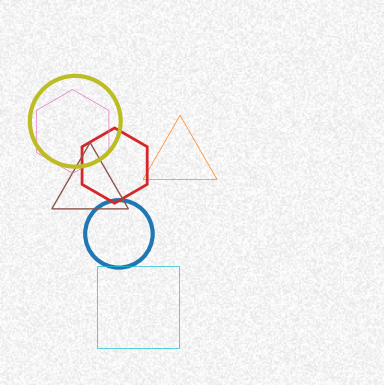[{"shape": "circle", "thickness": 3, "radius": 0.44, "center": [0.309, 0.393]}, {"shape": "triangle", "thickness": 0.5, "radius": 0.55, "center": [0.468, 0.59]}, {"shape": "hexagon", "thickness": 2, "radius": 0.49, "center": [0.298, 0.57]}, {"shape": "triangle", "thickness": 1, "radius": 0.57, "center": [0.234, 0.515]}, {"shape": "hexagon", "thickness": 0.5, "radius": 0.54, "center": [0.189, 0.659]}, {"shape": "circle", "thickness": 3, "radius": 0.59, "center": [0.195, 0.685]}, {"shape": "square", "thickness": 0.5, "radius": 0.53, "center": [0.358, 0.203]}]